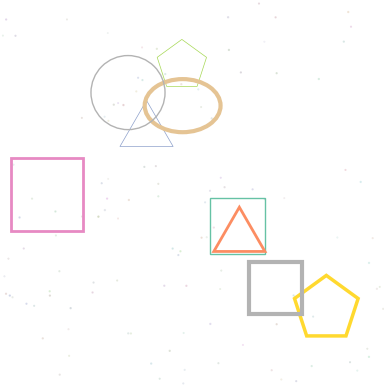[{"shape": "square", "thickness": 1, "radius": 0.36, "center": [0.616, 0.412]}, {"shape": "triangle", "thickness": 2, "radius": 0.38, "center": [0.622, 0.385]}, {"shape": "triangle", "thickness": 0.5, "radius": 0.4, "center": [0.381, 0.659]}, {"shape": "square", "thickness": 2, "radius": 0.47, "center": [0.122, 0.495]}, {"shape": "pentagon", "thickness": 0.5, "radius": 0.34, "center": [0.472, 0.83]}, {"shape": "pentagon", "thickness": 2.5, "radius": 0.43, "center": [0.848, 0.198]}, {"shape": "oval", "thickness": 3, "radius": 0.49, "center": [0.474, 0.726]}, {"shape": "square", "thickness": 3, "radius": 0.34, "center": [0.716, 0.252]}, {"shape": "circle", "thickness": 1, "radius": 0.48, "center": [0.332, 0.76]}]